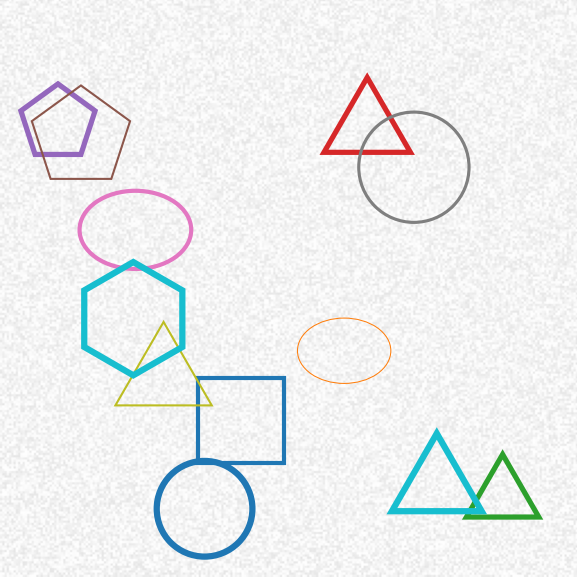[{"shape": "circle", "thickness": 3, "radius": 0.41, "center": [0.354, 0.118]}, {"shape": "square", "thickness": 2, "radius": 0.37, "center": [0.417, 0.271]}, {"shape": "oval", "thickness": 0.5, "radius": 0.4, "center": [0.596, 0.392]}, {"shape": "triangle", "thickness": 2.5, "radius": 0.36, "center": [0.87, 0.14]}, {"shape": "triangle", "thickness": 2.5, "radius": 0.43, "center": [0.636, 0.779]}, {"shape": "pentagon", "thickness": 2.5, "radius": 0.34, "center": [0.1, 0.786]}, {"shape": "pentagon", "thickness": 1, "radius": 0.45, "center": [0.14, 0.762]}, {"shape": "oval", "thickness": 2, "radius": 0.48, "center": [0.234, 0.601]}, {"shape": "circle", "thickness": 1.5, "radius": 0.48, "center": [0.717, 0.71]}, {"shape": "triangle", "thickness": 1, "radius": 0.48, "center": [0.283, 0.345]}, {"shape": "triangle", "thickness": 3, "radius": 0.45, "center": [0.756, 0.159]}, {"shape": "hexagon", "thickness": 3, "radius": 0.49, "center": [0.231, 0.447]}]